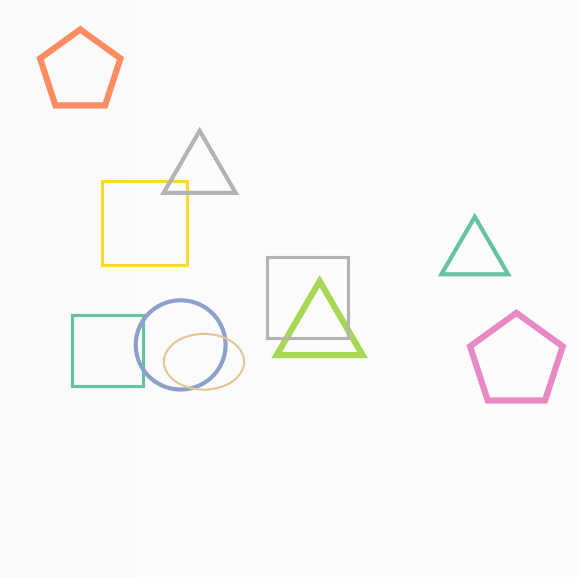[{"shape": "triangle", "thickness": 2, "radius": 0.33, "center": [0.817, 0.557]}, {"shape": "square", "thickness": 1.5, "radius": 0.31, "center": [0.185, 0.392]}, {"shape": "pentagon", "thickness": 3, "radius": 0.36, "center": [0.138, 0.875]}, {"shape": "circle", "thickness": 2, "radius": 0.39, "center": [0.311, 0.402]}, {"shape": "pentagon", "thickness": 3, "radius": 0.42, "center": [0.888, 0.373]}, {"shape": "triangle", "thickness": 3, "radius": 0.43, "center": [0.55, 0.427]}, {"shape": "square", "thickness": 1.5, "radius": 0.37, "center": [0.248, 0.613]}, {"shape": "oval", "thickness": 1, "radius": 0.35, "center": [0.351, 0.373]}, {"shape": "square", "thickness": 1.5, "radius": 0.35, "center": [0.529, 0.484]}, {"shape": "triangle", "thickness": 2, "radius": 0.36, "center": [0.343, 0.701]}]